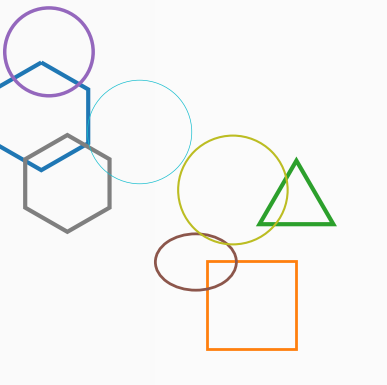[{"shape": "hexagon", "thickness": 3, "radius": 0.7, "center": [0.107, 0.698]}, {"shape": "square", "thickness": 2, "radius": 0.57, "center": [0.648, 0.208]}, {"shape": "triangle", "thickness": 3, "radius": 0.55, "center": [0.765, 0.473]}, {"shape": "circle", "thickness": 2.5, "radius": 0.57, "center": [0.126, 0.865]}, {"shape": "oval", "thickness": 2, "radius": 0.52, "center": [0.505, 0.319]}, {"shape": "hexagon", "thickness": 3, "radius": 0.63, "center": [0.174, 0.524]}, {"shape": "circle", "thickness": 1.5, "radius": 0.71, "center": [0.601, 0.507]}, {"shape": "circle", "thickness": 0.5, "radius": 0.67, "center": [0.36, 0.657]}]